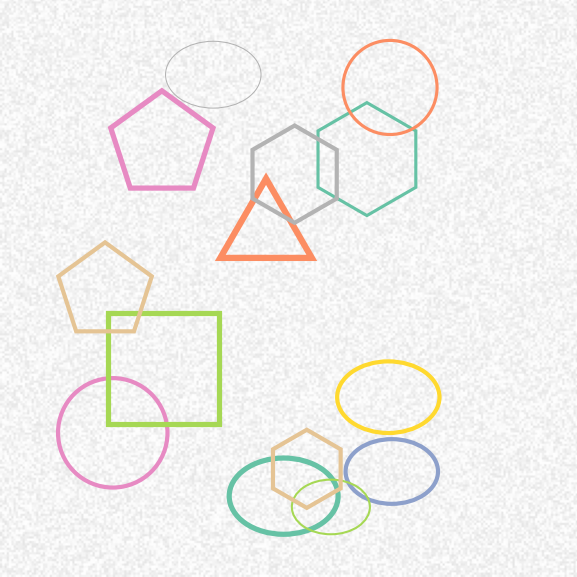[{"shape": "oval", "thickness": 2.5, "radius": 0.47, "center": [0.491, 0.14]}, {"shape": "hexagon", "thickness": 1.5, "radius": 0.49, "center": [0.635, 0.724]}, {"shape": "triangle", "thickness": 3, "radius": 0.46, "center": [0.461, 0.598]}, {"shape": "circle", "thickness": 1.5, "radius": 0.41, "center": [0.675, 0.848]}, {"shape": "oval", "thickness": 2, "radius": 0.4, "center": [0.678, 0.183]}, {"shape": "pentagon", "thickness": 2.5, "radius": 0.47, "center": [0.28, 0.749]}, {"shape": "circle", "thickness": 2, "radius": 0.47, "center": [0.195, 0.25]}, {"shape": "oval", "thickness": 1, "radius": 0.34, "center": [0.573, 0.121]}, {"shape": "square", "thickness": 2.5, "radius": 0.48, "center": [0.283, 0.361]}, {"shape": "oval", "thickness": 2, "radius": 0.44, "center": [0.672, 0.311]}, {"shape": "hexagon", "thickness": 2, "radius": 0.34, "center": [0.531, 0.187]}, {"shape": "pentagon", "thickness": 2, "radius": 0.43, "center": [0.182, 0.494]}, {"shape": "oval", "thickness": 0.5, "radius": 0.41, "center": [0.369, 0.87]}, {"shape": "hexagon", "thickness": 2, "radius": 0.42, "center": [0.51, 0.698]}]